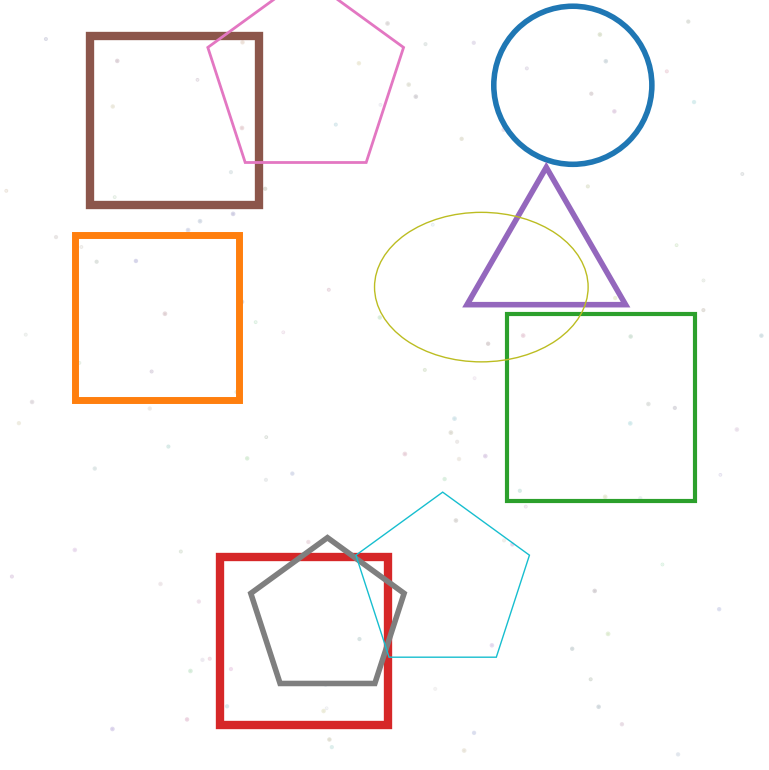[{"shape": "circle", "thickness": 2, "radius": 0.51, "center": [0.744, 0.889]}, {"shape": "square", "thickness": 2.5, "radius": 0.53, "center": [0.204, 0.588]}, {"shape": "square", "thickness": 1.5, "radius": 0.61, "center": [0.781, 0.471]}, {"shape": "square", "thickness": 3, "radius": 0.55, "center": [0.395, 0.168]}, {"shape": "triangle", "thickness": 2, "radius": 0.59, "center": [0.709, 0.664]}, {"shape": "square", "thickness": 3, "radius": 0.55, "center": [0.227, 0.844]}, {"shape": "pentagon", "thickness": 1, "radius": 0.67, "center": [0.397, 0.897]}, {"shape": "pentagon", "thickness": 2, "radius": 0.52, "center": [0.425, 0.197]}, {"shape": "oval", "thickness": 0.5, "radius": 0.69, "center": [0.625, 0.627]}, {"shape": "pentagon", "thickness": 0.5, "radius": 0.59, "center": [0.575, 0.242]}]